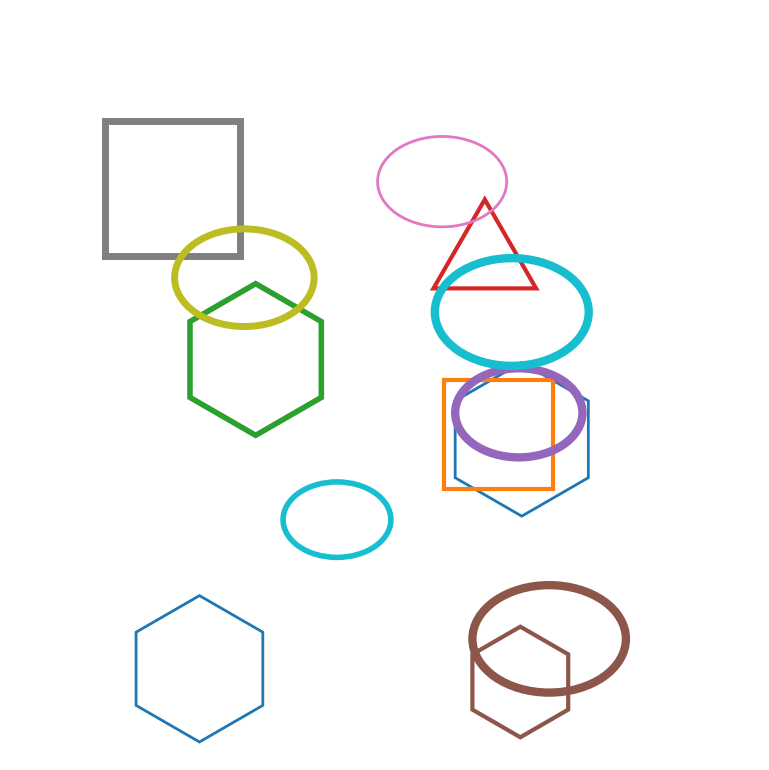[{"shape": "hexagon", "thickness": 1, "radius": 0.48, "center": [0.259, 0.131]}, {"shape": "hexagon", "thickness": 1, "radius": 0.5, "center": [0.678, 0.429]}, {"shape": "square", "thickness": 1.5, "radius": 0.35, "center": [0.647, 0.436]}, {"shape": "hexagon", "thickness": 2, "radius": 0.49, "center": [0.332, 0.533]}, {"shape": "triangle", "thickness": 1.5, "radius": 0.38, "center": [0.63, 0.664]}, {"shape": "oval", "thickness": 3, "radius": 0.41, "center": [0.674, 0.464]}, {"shape": "oval", "thickness": 3, "radius": 0.5, "center": [0.713, 0.17]}, {"shape": "hexagon", "thickness": 1.5, "radius": 0.36, "center": [0.676, 0.114]}, {"shape": "oval", "thickness": 1, "radius": 0.42, "center": [0.574, 0.764]}, {"shape": "square", "thickness": 2.5, "radius": 0.44, "center": [0.224, 0.756]}, {"shape": "oval", "thickness": 2.5, "radius": 0.45, "center": [0.317, 0.639]}, {"shape": "oval", "thickness": 2, "radius": 0.35, "center": [0.438, 0.325]}, {"shape": "oval", "thickness": 3, "radius": 0.5, "center": [0.665, 0.595]}]